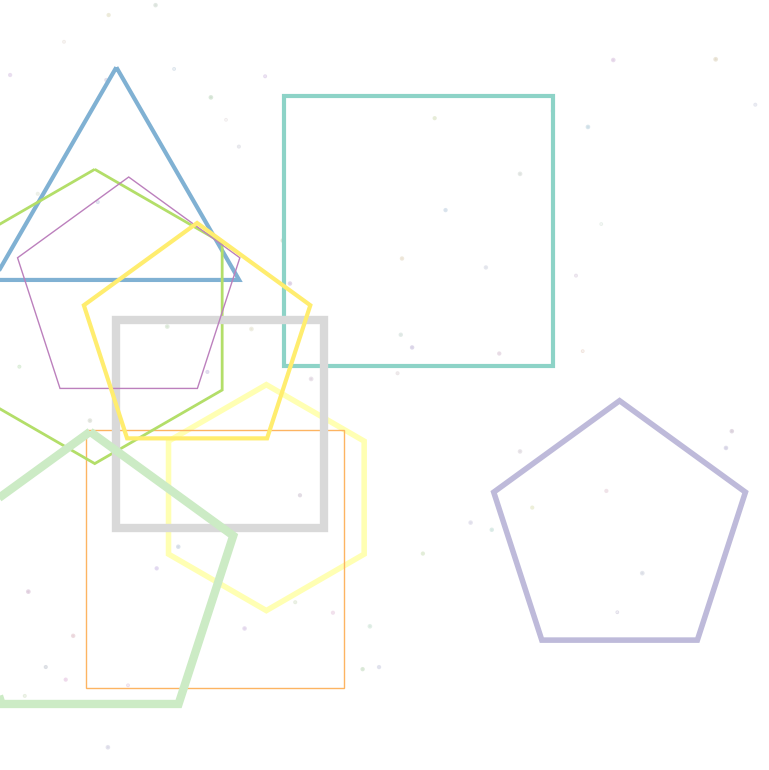[{"shape": "square", "thickness": 1.5, "radius": 0.88, "center": [0.544, 0.7]}, {"shape": "hexagon", "thickness": 2, "radius": 0.73, "center": [0.346, 0.354]}, {"shape": "pentagon", "thickness": 2, "radius": 0.86, "center": [0.805, 0.308]}, {"shape": "triangle", "thickness": 1.5, "radius": 0.92, "center": [0.151, 0.728]}, {"shape": "square", "thickness": 0.5, "radius": 0.84, "center": [0.28, 0.274]}, {"shape": "hexagon", "thickness": 1, "radius": 0.96, "center": [0.123, 0.589]}, {"shape": "square", "thickness": 3, "radius": 0.68, "center": [0.286, 0.449]}, {"shape": "pentagon", "thickness": 0.5, "radius": 0.76, "center": [0.167, 0.618]}, {"shape": "pentagon", "thickness": 3, "radius": 0.98, "center": [0.117, 0.244]}, {"shape": "pentagon", "thickness": 1.5, "radius": 0.77, "center": [0.256, 0.556]}]